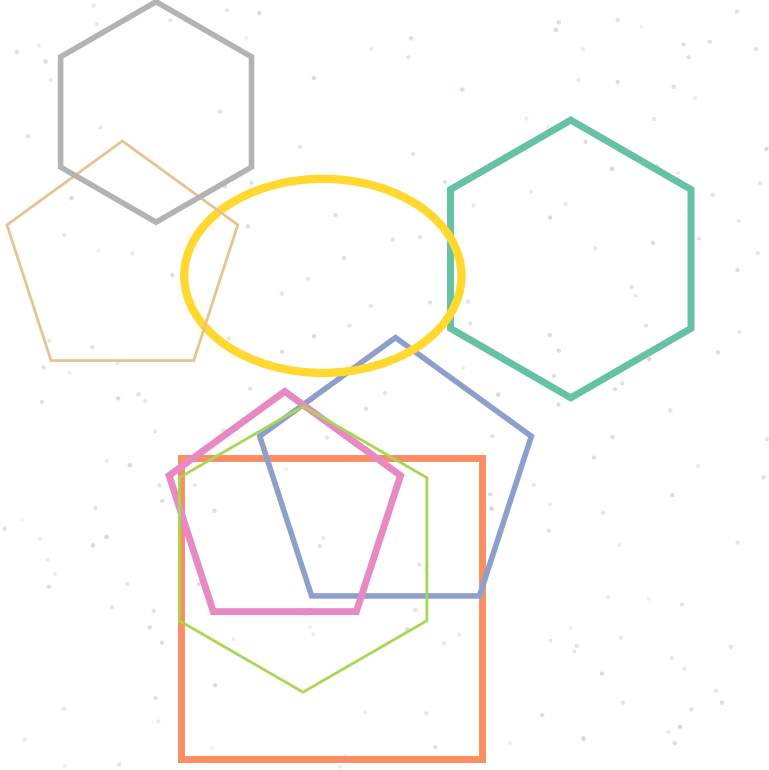[{"shape": "hexagon", "thickness": 2.5, "radius": 0.9, "center": [0.741, 0.664]}, {"shape": "square", "thickness": 2.5, "radius": 0.98, "center": [0.431, 0.21]}, {"shape": "pentagon", "thickness": 2, "radius": 0.93, "center": [0.514, 0.376]}, {"shape": "pentagon", "thickness": 2.5, "radius": 0.79, "center": [0.37, 0.334]}, {"shape": "hexagon", "thickness": 1, "radius": 0.93, "center": [0.394, 0.287]}, {"shape": "oval", "thickness": 3, "radius": 0.9, "center": [0.419, 0.642]}, {"shape": "pentagon", "thickness": 1, "radius": 0.79, "center": [0.159, 0.659]}, {"shape": "hexagon", "thickness": 2, "radius": 0.72, "center": [0.203, 0.855]}]